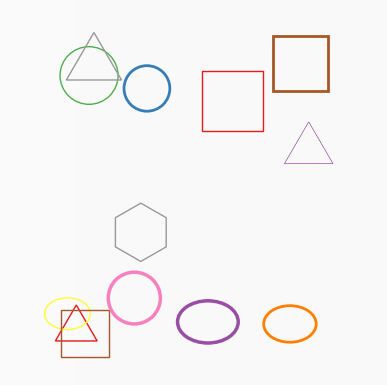[{"shape": "square", "thickness": 1, "radius": 0.39, "center": [0.6, 0.737]}, {"shape": "triangle", "thickness": 1, "radius": 0.31, "center": [0.197, 0.145]}, {"shape": "circle", "thickness": 2, "radius": 0.3, "center": [0.379, 0.77]}, {"shape": "circle", "thickness": 1, "radius": 0.37, "center": [0.23, 0.804]}, {"shape": "triangle", "thickness": 0.5, "radius": 0.36, "center": [0.797, 0.611]}, {"shape": "oval", "thickness": 2.5, "radius": 0.39, "center": [0.536, 0.164]}, {"shape": "oval", "thickness": 2, "radius": 0.34, "center": [0.748, 0.159]}, {"shape": "oval", "thickness": 1, "radius": 0.29, "center": [0.174, 0.185]}, {"shape": "square", "thickness": 1, "radius": 0.31, "center": [0.22, 0.133]}, {"shape": "square", "thickness": 2, "radius": 0.36, "center": [0.775, 0.835]}, {"shape": "circle", "thickness": 2.5, "radius": 0.34, "center": [0.347, 0.226]}, {"shape": "hexagon", "thickness": 1, "radius": 0.38, "center": [0.363, 0.397]}, {"shape": "triangle", "thickness": 1, "radius": 0.41, "center": [0.242, 0.833]}]